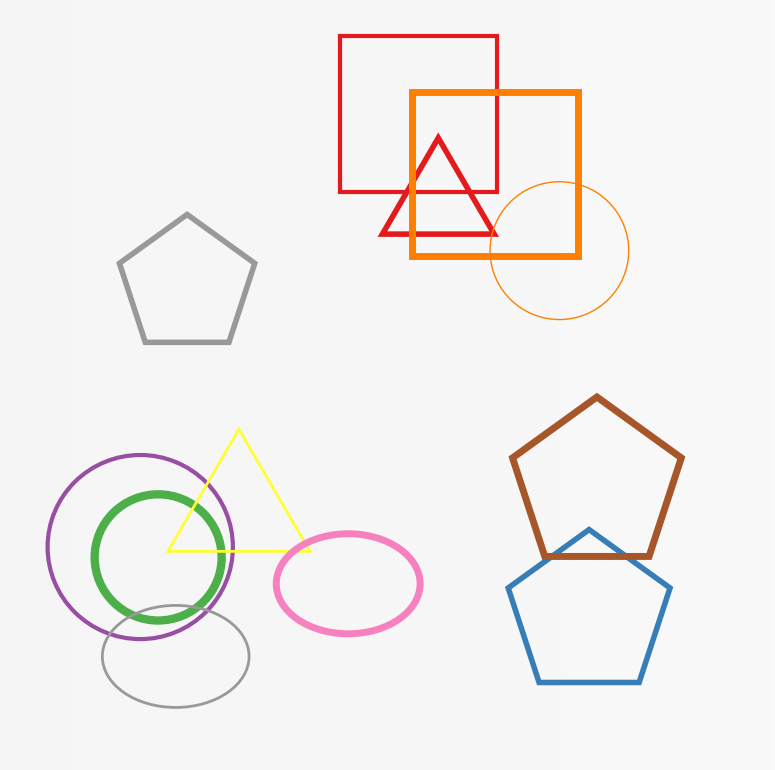[{"shape": "square", "thickness": 1.5, "radius": 0.51, "center": [0.54, 0.853]}, {"shape": "triangle", "thickness": 2, "radius": 0.42, "center": [0.566, 0.738]}, {"shape": "pentagon", "thickness": 2, "radius": 0.55, "center": [0.76, 0.202]}, {"shape": "circle", "thickness": 3, "radius": 0.41, "center": [0.204, 0.276]}, {"shape": "circle", "thickness": 1.5, "radius": 0.6, "center": [0.181, 0.29]}, {"shape": "circle", "thickness": 0.5, "radius": 0.45, "center": [0.722, 0.674]}, {"shape": "square", "thickness": 2.5, "radius": 0.53, "center": [0.638, 0.774]}, {"shape": "triangle", "thickness": 1, "radius": 0.53, "center": [0.308, 0.337]}, {"shape": "pentagon", "thickness": 2.5, "radius": 0.57, "center": [0.77, 0.37]}, {"shape": "oval", "thickness": 2.5, "radius": 0.46, "center": [0.449, 0.242]}, {"shape": "oval", "thickness": 1, "radius": 0.47, "center": [0.227, 0.148]}, {"shape": "pentagon", "thickness": 2, "radius": 0.46, "center": [0.241, 0.63]}]